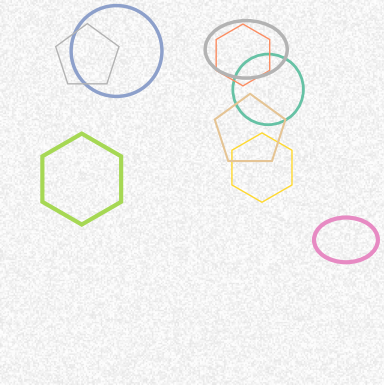[{"shape": "circle", "thickness": 2, "radius": 0.46, "center": [0.696, 0.768]}, {"shape": "hexagon", "thickness": 1, "radius": 0.4, "center": [0.631, 0.857]}, {"shape": "circle", "thickness": 2.5, "radius": 0.59, "center": [0.303, 0.868]}, {"shape": "oval", "thickness": 3, "radius": 0.41, "center": [0.899, 0.377]}, {"shape": "hexagon", "thickness": 3, "radius": 0.59, "center": [0.212, 0.535]}, {"shape": "hexagon", "thickness": 1, "radius": 0.45, "center": [0.68, 0.565]}, {"shape": "pentagon", "thickness": 1.5, "radius": 0.48, "center": [0.65, 0.66]}, {"shape": "pentagon", "thickness": 1, "radius": 0.43, "center": [0.227, 0.852]}, {"shape": "oval", "thickness": 2.5, "radius": 0.53, "center": [0.64, 0.872]}]